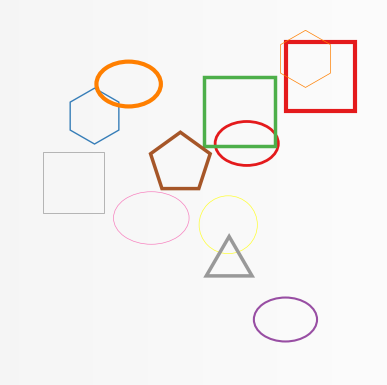[{"shape": "square", "thickness": 3, "radius": 0.45, "center": [0.827, 0.801]}, {"shape": "oval", "thickness": 2, "radius": 0.41, "center": [0.637, 0.627]}, {"shape": "hexagon", "thickness": 1, "radius": 0.36, "center": [0.244, 0.698]}, {"shape": "square", "thickness": 2.5, "radius": 0.45, "center": [0.618, 0.711]}, {"shape": "oval", "thickness": 1.5, "radius": 0.41, "center": [0.737, 0.17]}, {"shape": "hexagon", "thickness": 0.5, "radius": 0.37, "center": [0.788, 0.847]}, {"shape": "oval", "thickness": 3, "radius": 0.42, "center": [0.332, 0.782]}, {"shape": "circle", "thickness": 0.5, "radius": 0.38, "center": [0.589, 0.416]}, {"shape": "pentagon", "thickness": 2.5, "radius": 0.4, "center": [0.465, 0.576]}, {"shape": "oval", "thickness": 0.5, "radius": 0.49, "center": [0.39, 0.434]}, {"shape": "square", "thickness": 0.5, "radius": 0.39, "center": [0.19, 0.525]}, {"shape": "triangle", "thickness": 2.5, "radius": 0.34, "center": [0.591, 0.317]}]